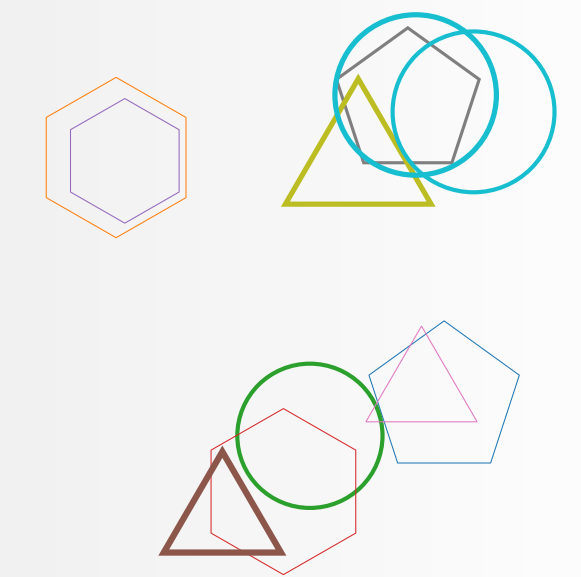[{"shape": "pentagon", "thickness": 0.5, "radius": 0.68, "center": [0.764, 0.307]}, {"shape": "hexagon", "thickness": 0.5, "radius": 0.69, "center": [0.2, 0.726]}, {"shape": "circle", "thickness": 2, "radius": 0.62, "center": [0.533, 0.244]}, {"shape": "hexagon", "thickness": 0.5, "radius": 0.72, "center": [0.488, 0.148]}, {"shape": "hexagon", "thickness": 0.5, "radius": 0.54, "center": [0.215, 0.721]}, {"shape": "triangle", "thickness": 3, "radius": 0.58, "center": [0.383, 0.101]}, {"shape": "triangle", "thickness": 0.5, "radius": 0.55, "center": [0.725, 0.324]}, {"shape": "pentagon", "thickness": 1.5, "radius": 0.65, "center": [0.702, 0.822]}, {"shape": "triangle", "thickness": 2.5, "radius": 0.72, "center": [0.616, 0.718]}, {"shape": "circle", "thickness": 2, "radius": 0.7, "center": [0.815, 0.805]}, {"shape": "circle", "thickness": 2.5, "radius": 0.69, "center": [0.715, 0.835]}]